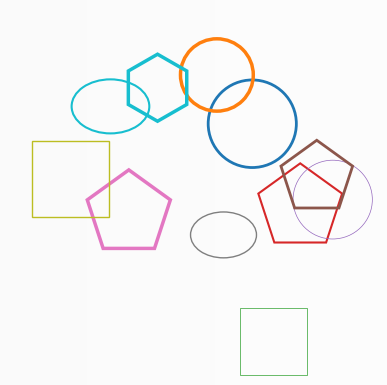[{"shape": "circle", "thickness": 2, "radius": 0.57, "center": [0.651, 0.679]}, {"shape": "circle", "thickness": 2.5, "radius": 0.47, "center": [0.56, 0.805]}, {"shape": "square", "thickness": 0.5, "radius": 0.44, "center": [0.706, 0.113]}, {"shape": "pentagon", "thickness": 1.5, "radius": 0.57, "center": [0.775, 0.462]}, {"shape": "circle", "thickness": 0.5, "radius": 0.51, "center": [0.859, 0.482]}, {"shape": "pentagon", "thickness": 2, "radius": 0.49, "center": [0.817, 0.538]}, {"shape": "pentagon", "thickness": 2.5, "radius": 0.56, "center": [0.332, 0.446]}, {"shape": "oval", "thickness": 1, "radius": 0.43, "center": [0.577, 0.39]}, {"shape": "square", "thickness": 1, "radius": 0.49, "center": [0.182, 0.536]}, {"shape": "hexagon", "thickness": 2.5, "radius": 0.44, "center": [0.407, 0.772]}, {"shape": "oval", "thickness": 1.5, "radius": 0.5, "center": [0.285, 0.724]}]